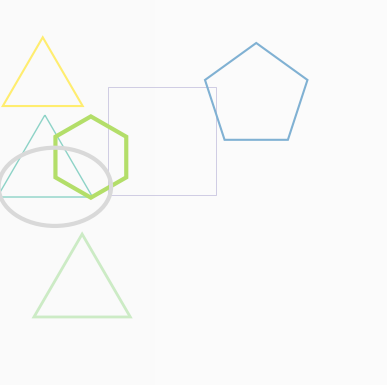[{"shape": "triangle", "thickness": 1, "radius": 0.71, "center": [0.116, 0.559]}, {"shape": "square", "thickness": 0.5, "radius": 0.7, "center": [0.418, 0.634]}, {"shape": "pentagon", "thickness": 1.5, "radius": 0.7, "center": [0.661, 0.749]}, {"shape": "hexagon", "thickness": 3, "radius": 0.53, "center": [0.234, 0.592]}, {"shape": "oval", "thickness": 3, "radius": 0.73, "center": [0.142, 0.515]}, {"shape": "triangle", "thickness": 2, "radius": 0.72, "center": [0.212, 0.248]}, {"shape": "triangle", "thickness": 1.5, "radius": 0.59, "center": [0.11, 0.784]}]